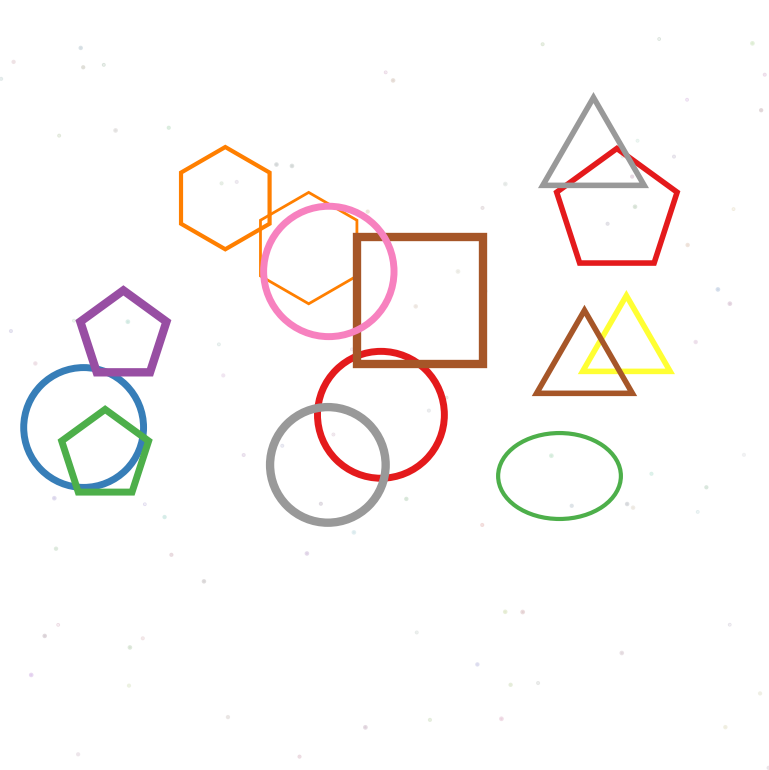[{"shape": "circle", "thickness": 2.5, "radius": 0.41, "center": [0.495, 0.461]}, {"shape": "pentagon", "thickness": 2, "radius": 0.41, "center": [0.801, 0.725]}, {"shape": "circle", "thickness": 2.5, "radius": 0.39, "center": [0.109, 0.445]}, {"shape": "pentagon", "thickness": 2.5, "radius": 0.3, "center": [0.137, 0.409]}, {"shape": "oval", "thickness": 1.5, "radius": 0.4, "center": [0.727, 0.382]}, {"shape": "pentagon", "thickness": 3, "radius": 0.29, "center": [0.16, 0.564]}, {"shape": "hexagon", "thickness": 1, "radius": 0.36, "center": [0.401, 0.678]}, {"shape": "hexagon", "thickness": 1.5, "radius": 0.33, "center": [0.293, 0.743]}, {"shape": "triangle", "thickness": 2, "radius": 0.33, "center": [0.813, 0.551]}, {"shape": "triangle", "thickness": 2, "radius": 0.36, "center": [0.759, 0.525]}, {"shape": "square", "thickness": 3, "radius": 0.41, "center": [0.546, 0.609]}, {"shape": "circle", "thickness": 2.5, "radius": 0.42, "center": [0.427, 0.647]}, {"shape": "triangle", "thickness": 2, "radius": 0.38, "center": [0.771, 0.797]}, {"shape": "circle", "thickness": 3, "radius": 0.38, "center": [0.426, 0.396]}]